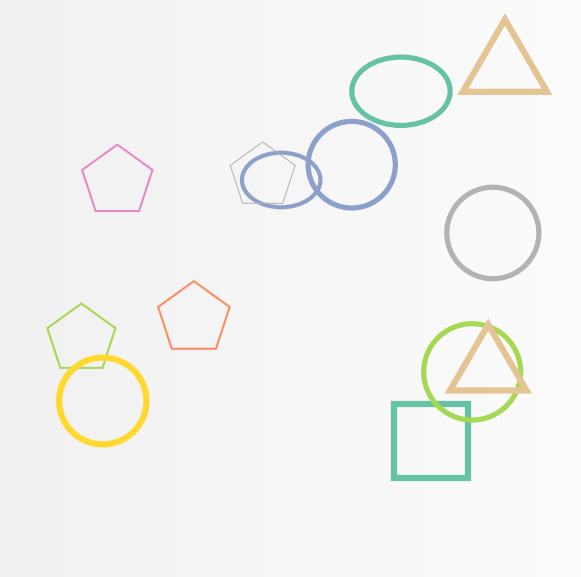[{"shape": "square", "thickness": 3, "radius": 0.32, "center": [0.741, 0.235]}, {"shape": "oval", "thickness": 2.5, "radius": 0.42, "center": [0.69, 0.841]}, {"shape": "pentagon", "thickness": 1, "radius": 0.32, "center": [0.334, 0.448]}, {"shape": "oval", "thickness": 2, "radius": 0.34, "center": [0.484, 0.687]}, {"shape": "circle", "thickness": 2.5, "radius": 0.37, "center": [0.605, 0.714]}, {"shape": "pentagon", "thickness": 1, "radius": 0.32, "center": [0.202, 0.685]}, {"shape": "circle", "thickness": 2.5, "radius": 0.42, "center": [0.812, 0.355]}, {"shape": "pentagon", "thickness": 1, "radius": 0.31, "center": [0.14, 0.412]}, {"shape": "circle", "thickness": 3, "radius": 0.38, "center": [0.177, 0.305]}, {"shape": "triangle", "thickness": 3, "radius": 0.42, "center": [0.869, 0.882]}, {"shape": "triangle", "thickness": 3, "radius": 0.38, "center": [0.84, 0.361]}, {"shape": "circle", "thickness": 2.5, "radius": 0.4, "center": [0.848, 0.596]}, {"shape": "pentagon", "thickness": 0.5, "radius": 0.29, "center": [0.452, 0.695]}]